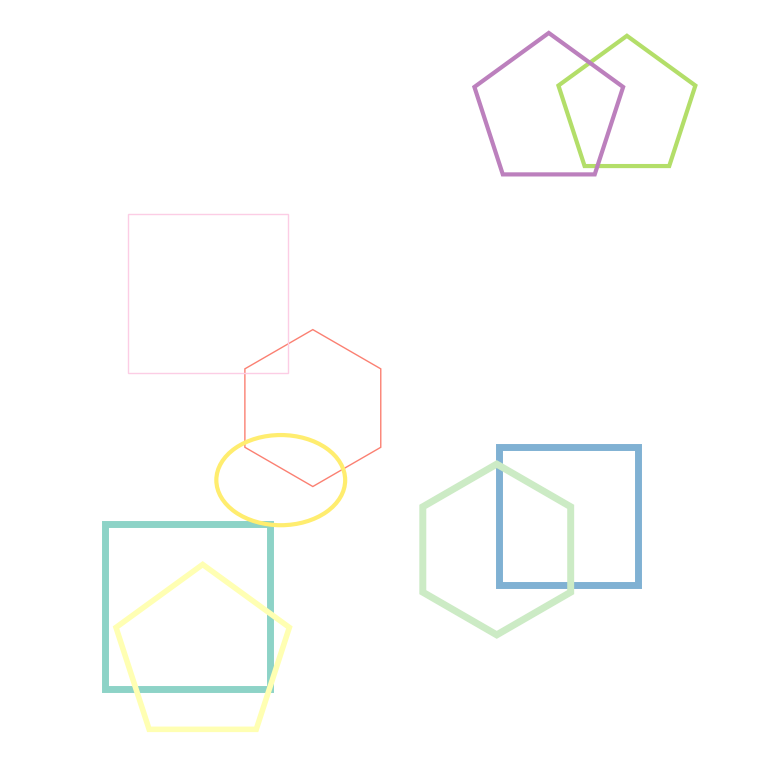[{"shape": "square", "thickness": 2.5, "radius": 0.54, "center": [0.244, 0.213]}, {"shape": "pentagon", "thickness": 2, "radius": 0.59, "center": [0.263, 0.149]}, {"shape": "hexagon", "thickness": 0.5, "radius": 0.51, "center": [0.406, 0.47]}, {"shape": "square", "thickness": 2.5, "radius": 0.45, "center": [0.738, 0.33]}, {"shape": "pentagon", "thickness": 1.5, "radius": 0.47, "center": [0.814, 0.86]}, {"shape": "square", "thickness": 0.5, "radius": 0.52, "center": [0.27, 0.619]}, {"shape": "pentagon", "thickness": 1.5, "radius": 0.51, "center": [0.713, 0.856]}, {"shape": "hexagon", "thickness": 2.5, "radius": 0.55, "center": [0.645, 0.286]}, {"shape": "oval", "thickness": 1.5, "radius": 0.42, "center": [0.365, 0.376]}]